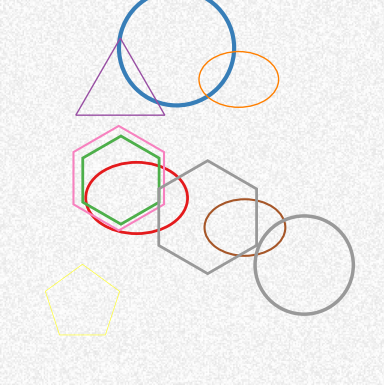[{"shape": "oval", "thickness": 2, "radius": 0.66, "center": [0.355, 0.486]}, {"shape": "circle", "thickness": 3, "radius": 0.75, "center": [0.459, 0.876]}, {"shape": "hexagon", "thickness": 2, "radius": 0.57, "center": [0.314, 0.532]}, {"shape": "triangle", "thickness": 1, "radius": 0.67, "center": [0.313, 0.768]}, {"shape": "oval", "thickness": 1, "radius": 0.52, "center": [0.62, 0.794]}, {"shape": "pentagon", "thickness": 0.5, "radius": 0.51, "center": [0.214, 0.212]}, {"shape": "oval", "thickness": 1.5, "radius": 0.52, "center": [0.636, 0.409]}, {"shape": "hexagon", "thickness": 1.5, "radius": 0.68, "center": [0.308, 0.537]}, {"shape": "hexagon", "thickness": 2, "radius": 0.73, "center": [0.539, 0.436]}, {"shape": "circle", "thickness": 2.5, "radius": 0.64, "center": [0.79, 0.312]}]